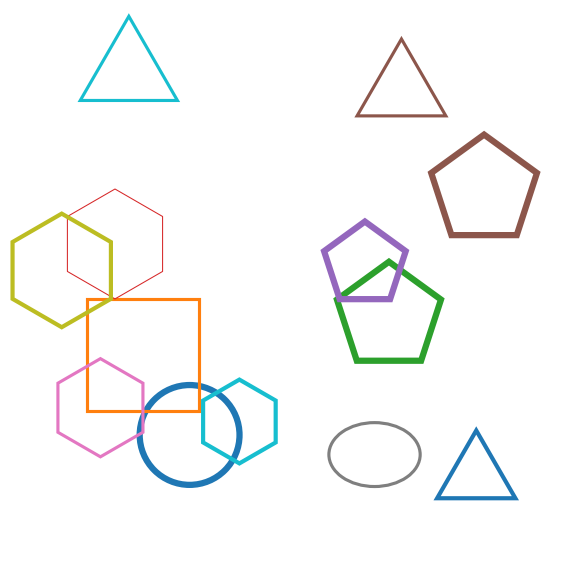[{"shape": "triangle", "thickness": 2, "radius": 0.39, "center": [0.825, 0.175]}, {"shape": "circle", "thickness": 3, "radius": 0.43, "center": [0.328, 0.246]}, {"shape": "square", "thickness": 1.5, "radius": 0.49, "center": [0.248, 0.384]}, {"shape": "pentagon", "thickness": 3, "radius": 0.47, "center": [0.674, 0.451]}, {"shape": "hexagon", "thickness": 0.5, "radius": 0.48, "center": [0.199, 0.577]}, {"shape": "pentagon", "thickness": 3, "radius": 0.37, "center": [0.632, 0.541]}, {"shape": "triangle", "thickness": 1.5, "radius": 0.44, "center": [0.695, 0.843]}, {"shape": "pentagon", "thickness": 3, "radius": 0.48, "center": [0.838, 0.67]}, {"shape": "hexagon", "thickness": 1.5, "radius": 0.42, "center": [0.174, 0.293]}, {"shape": "oval", "thickness": 1.5, "radius": 0.4, "center": [0.649, 0.212]}, {"shape": "hexagon", "thickness": 2, "radius": 0.49, "center": [0.107, 0.531]}, {"shape": "hexagon", "thickness": 2, "radius": 0.36, "center": [0.415, 0.269]}, {"shape": "triangle", "thickness": 1.5, "radius": 0.49, "center": [0.223, 0.874]}]